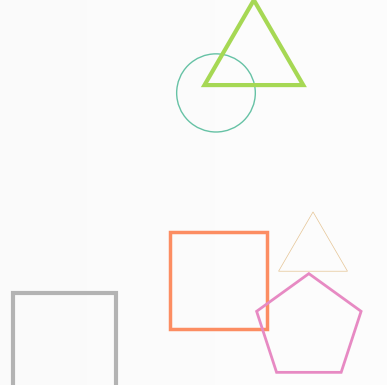[{"shape": "circle", "thickness": 1, "radius": 0.51, "center": [0.557, 0.759]}, {"shape": "square", "thickness": 2.5, "radius": 0.63, "center": [0.564, 0.271]}, {"shape": "pentagon", "thickness": 2, "radius": 0.71, "center": [0.797, 0.148]}, {"shape": "triangle", "thickness": 3, "radius": 0.74, "center": [0.655, 0.853]}, {"shape": "triangle", "thickness": 0.5, "radius": 0.51, "center": [0.808, 0.347]}, {"shape": "square", "thickness": 3, "radius": 0.66, "center": [0.166, 0.107]}]